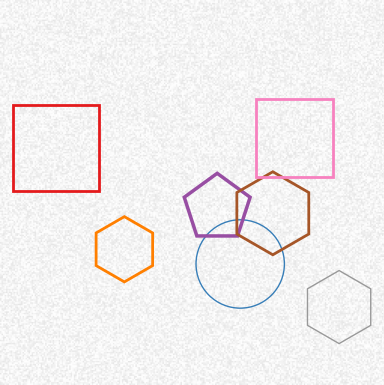[{"shape": "square", "thickness": 2, "radius": 0.56, "center": [0.145, 0.616]}, {"shape": "circle", "thickness": 1, "radius": 0.57, "center": [0.624, 0.314]}, {"shape": "pentagon", "thickness": 2.5, "radius": 0.45, "center": [0.564, 0.46]}, {"shape": "hexagon", "thickness": 2, "radius": 0.42, "center": [0.323, 0.353]}, {"shape": "hexagon", "thickness": 2, "radius": 0.54, "center": [0.709, 0.446]}, {"shape": "square", "thickness": 2, "radius": 0.5, "center": [0.765, 0.642]}, {"shape": "hexagon", "thickness": 1, "radius": 0.47, "center": [0.881, 0.202]}]